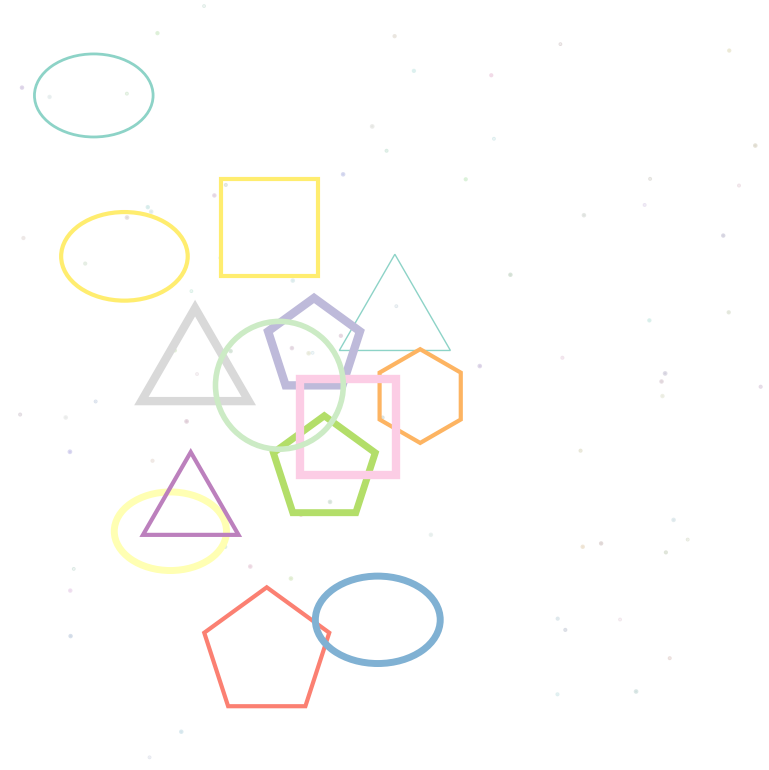[{"shape": "triangle", "thickness": 0.5, "radius": 0.42, "center": [0.513, 0.586]}, {"shape": "oval", "thickness": 1, "radius": 0.39, "center": [0.122, 0.876]}, {"shape": "oval", "thickness": 2.5, "radius": 0.36, "center": [0.221, 0.31]}, {"shape": "pentagon", "thickness": 3, "radius": 0.31, "center": [0.408, 0.55]}, {"shape": "pentagon", "thickness": 1.5, "radius": 0.43, "center": [0.346, 0.152]}, {"shape": "oval", "thickness": 2.5, "radius": 0.41, "center": [0.491, 0.195]}, {"shape": "hexagon", "thickness": 1.5, "radius": 0.3, "center": [0.546, 0.486]}, {"shape": "pentagon", "thickness": 2.5, "radius": 0.35, "center": [0.421, 0.39]}, {"shape": "square", "thickness": 3, "radius": 0.31, "center": [0.452, 0.445]}, {"shape": "triangle", "thickness": 3, "radius": 0.4, "center": [0.253, 0.519]}, {"shape": "triangle", "thickness": 1.5, "radius": 0.36, "center": [0.248, 0.341]}, {"shape": "circle", "thickness": 2, "radius": 0.41, "center": [0.363, 0.5]}, {"shape": "oval", "thickness": 1.5, "radius": 0.41, "center": [0.162, 0.667]}, {"shape": "square", "thickness": 1.5, "radius": 0.31, "center": [0.35, 0.704]}]